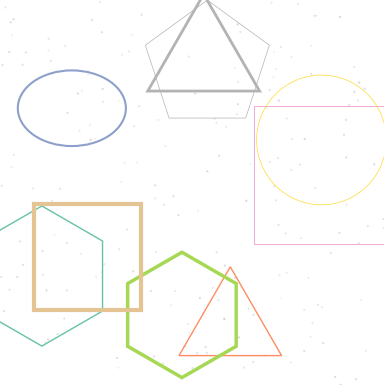[{"shape": "hexagon", "thickness": 1, "radius": 0.91, "center": [0.109, 0.283]}, {"shape": "triangle", "thickness": 1, "radius": 0.77, "center": [0.598, 0.153]}, {"shape": "oval", "thickness": 1.5, "radius": 0.7, "center": [0.187, 0.719]}, {"shape": "square", "thickness": 0.5, "radius": 0.9, "center": [0.841, 0.545]}, {"shape": "hexagon", "thickness": 2.5, "radius": 0.81, "center": [0.473, 0.182]}, {"shape": "circle", "thickness": 0.5, "radius": 0.84, "center": [0.835, 0.637]}, {"shape": "square", "thickness": 3, "radius": 0.69, "center": [0.228, 0.333]}, {"shape": "triangle", "thickness": 2, "radius": 0.84, "center": [0.529, 0.847]}, {"shape": "pentagon", "thickness": 0.5, "radius": 0.85, "center": [0.539, 0.83]}]